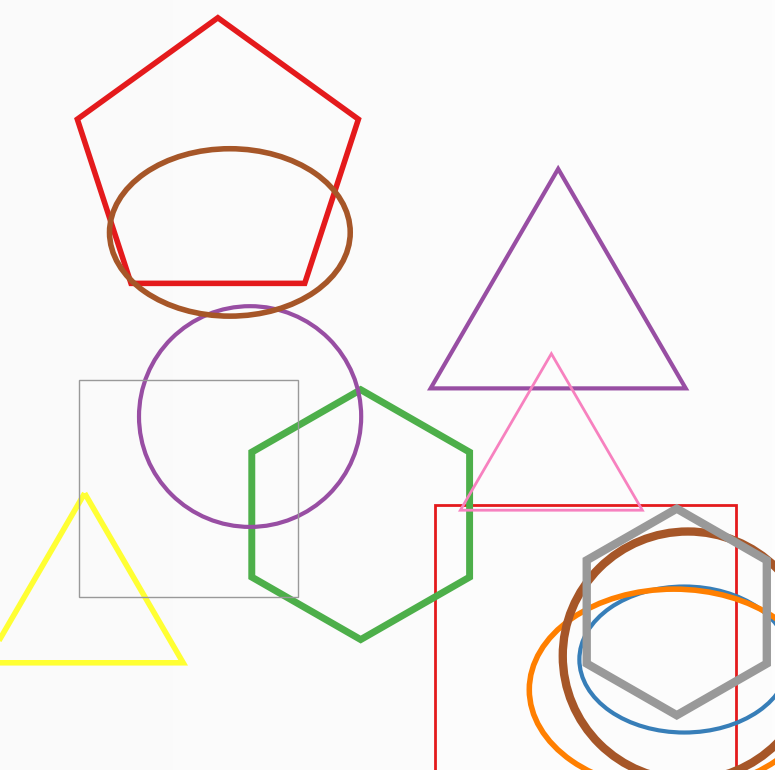[{"shape": "pentagon", "thickness": 2, "radius": 0.95, "center": [0.281, 0.786]}, {"shape": "square", "thickness": 1, "radius": 0.97, "center": [0.756, 0.15]}, {"shape": "oval", "thickness": 1.5, "radius": 0.68, "center": [0.883, 0.143]}, {"shape": "hexagon", "thickness": 2.5, "radius": 0.81, "center": [0.465, 0.332]}, {"shape": "circle", "thickness": 1.5, "radius": 0.72, "center": [0.323, 0.459]}, {"shape": "triangle", "thickness": 1.5, "radius": 0.95, "center": [0.72, 0.591]}, {"shape": "oval", "thickness": 2, "radius": 0.93, "center": [0.869, 0.104]}, {"shape": "triangle", "thickness": 2, "radius": 0.73, "center": [0.109, 0.213]}, {"shape": "circle", "thickness": 3, "radius": 0.81, "center": [0.888, 0.148]}, {"shape": "oval", "thickness": 2, "radius": 0.78, "center": [0.297, 0.698]}, {"shape": "triangle", "thickness": 1, "radius": 0.68, "center": [0.711, 0.405]}, {"shape": "square", "thickness": 0.5, "radius": 0.71, "center": [0.243, 0.365]}, {"shape": "hexagon", "thickness": 3, "radius": 0.67, "center": [0.873, 0.205]}]